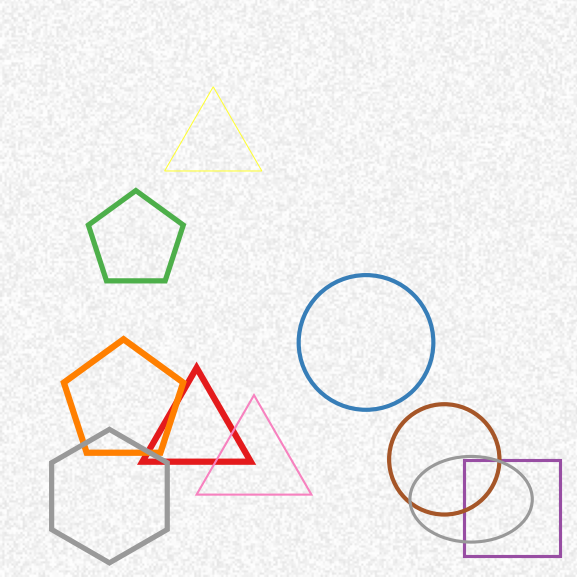[{"shape": "triangle", "thickness": 3, "radius": 0.54, "center": [0.34, 0.254]}, {"shape": "circle", "thickness": 2, "radius": 0.58, "center": [0.634, 0.406]}, {"shape": "pentagon", "thickness": 2.5, "radius": 0.43, "center": [0.235, 0.583]}, {"shape": "square", "thickness": 1.5, "radius": 0.42, "center": [0.887, 0.119]}, {"shape": "pentagon", "thickness": 3, "radius": 0.54, "center": [0.214, 0.303]}, {"shape": "triangle", "thickness": 0.5, "radius": 0.49, "center": [0.369, 0.752]}, {"shape": "circle", "thickness": 2, "radius": 0.48, "center": [0.769, 0.204]}, {"shape": "triangle", "thickness": 1, "radius": 0.57, "center": [0.44, 0.2]}, {"shape": "oval", "thickness": 1.5, "radius": 0.53, "center": [0.816, 0.135]}, {"shape": "hexagon", "thickness": 2.5, "radius": 0.58, "center": [0.19, 0.14]}]